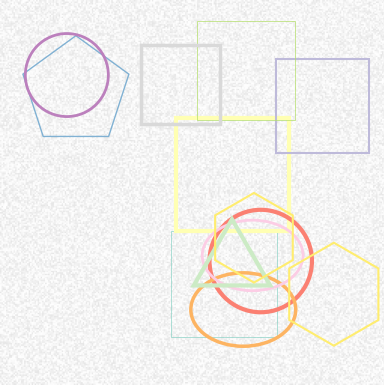[{"shape": "square", "thickness": 0.5, "radius": 0.69, "center": [0.581, 0.262]}, {"shape": "square", "thickness": 3, "radius": 0.73, "center": [0.604, 0.547]}, {"shape": "square", "thickness": 1.5, "radius": 0.61, "center": [0.837, 0.724]}, {"shape": "circle", "thickness": 3, "radius": 0.67, "center": [0.677, 0.322]}, {"shape": "pentagon", "thickness": 1, "radius": 0.72, "center": [0.197, 0.763]}, {"shape": "oval", "thickness": 2.5, "radius": 0.68, "center": [0.632, 0.196]}, {"shape": "square", "thickness": 0.5, "radius": 0.64, "center": [0.638, 0.817]}, {"shape": "oval", "thickness": 2, "radius": 0.65, "center": [0.656, 0.337]}, {"shape": "square", "thickness": 2.5, "radius": 0.51, "center": [0.469, 0.779]}, {"shape": "circle", "thickness": 2, "radius": 0.54, "center": [0.174, 0.805]}, {"shape": "triangle", "thickness": 3, "radius": 0.57, "center": [0.603, 0.316]}, {"shape": "hexagon", "thickness": 1.5, "radius": 0.67, "center": [0.867, 0.236]}, {"shape": "hexagon", "thickness": 1.5, "radius": 0.58, "center": [0.66, 0.382]}]